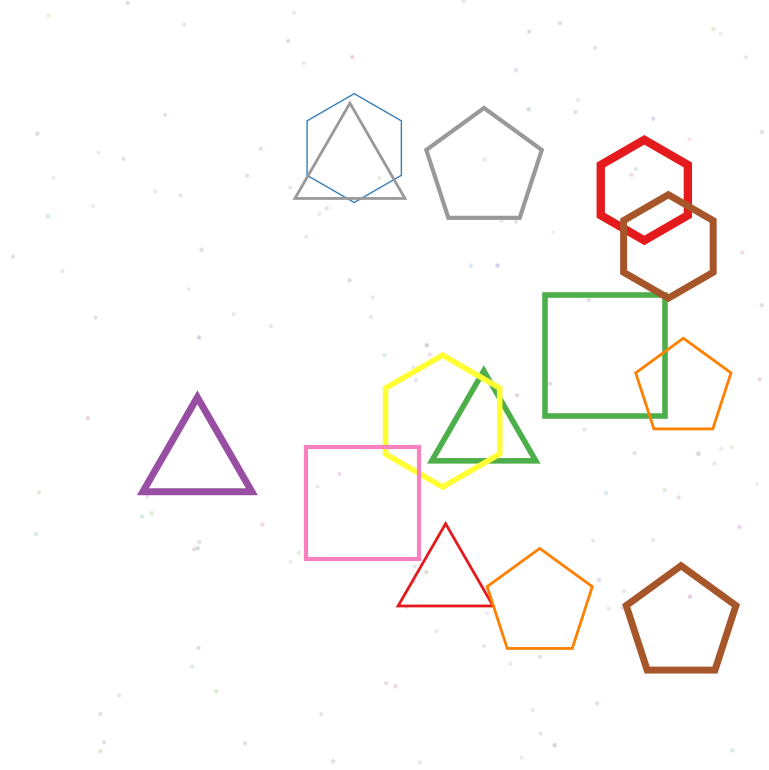[{"shape": "triangle", "thickness": 1, "radius": 0.36, "center": [0.579, 0.249]}, {"shape": "hexagon", "thickness": 3, "radius": 0.33, "center": [0.837, 0.753]}, {"shape": "hexagon", "thickness": 0.5, "radius": 0.35, "center": [0.46, 0.808]}, {"shape": "triangle", "thickness": 2, "radius": 0.39, "center": [0.628, 0.441]}, {"shape": "square", "thickness": 2, "radius": 0.39, "center": [0.786, 0.539]}, {"shape": "triangle", "thickness": 2.5, "radius": 0.41, "center": [0.256, 0.402]}, {"shape": "pentagon", "thickness": 1, "radius": 0.33, "center": [0.887, 0.496]}, {"shape": "pentagon", "thickness": 1, "radius": 0.36, "center": [0.701, 0.216]}, {"shape": "hexagon", "thickness": 2, "radius": 0.43, "center": [0.575, 0.453]}, {"shape": "pentagon", "thickness": 2.5, "radius": 0.37, "center": [0.885, 0.19]}, {"shape": "hexagon", "thickness": 2.5, "radius": 0.34, "center": [0.868, 0.68]}, {"shape": "square", "thickness": 1.5, "radius": 0.36, "center": [0.471, 0.347]}, {"shape": "triangle", "thickness": 1, "radius": 0.41, "center": [0.454, 0.784]}, {"shape": "pentagon", "thickness": 1.5, "radius": 0.39, "center": [0.629, 0.781]}]